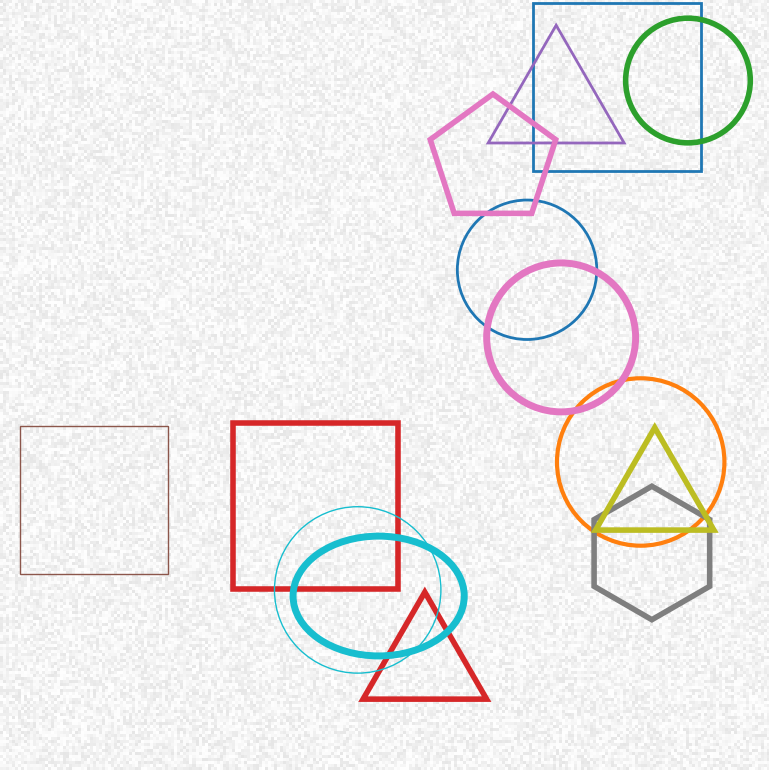[{"shape": "circle", "thickness": 1, "radius": 0.45, "center": [0.684, 0.65]}, {"shape": "square", "thickness": 1, "radius": 0.54, "center": [0.802, 0.887]}, {"shape": "circle", "thickness": 1.5, "radius": 0.54, "center": [0.832, 0.4]}, {"shape": "circle", "thickness": 2, "radius": 0.4, "center": [0.893, 0.895]}, {"shape": "square", "thickness": 2, "radius": 0.54, "center": [0.41, 0.343]}, {"shape": "triangle", "thickness": 2, "radius": 0.46, "center": [0.552, 0.138]}, {"shape": "triangle", "thickness": 1, "radius": 0.51, "center": [0.722, 0.865]}, {"shape": "square", "thickness": 0.5, "radius": 0.48, "center": [0.122, 0.351]}, {"shape": "circle", "thickness": 2.5, "radius": 0.48, "center": [0.729, 0.562]}, {"shape": "pentagon", "thickness": 2, "radius": 0.43, "center": [0.64, 0.792]}, {"shape": "hexagon", "thickness": 2, "radius": 0.43, "center": [0.847, 0.282]}, {"shape": "triangle", "thickness": 2, "radius": 0.44, "center": [0.85, 0.356]}, {"shape": "oval", "thickness": 2.5, "radius": 0.56, "center": [0.492, 0.226]}, {"shape": "circle", "thickness": 0.5, "radius": 0.54, "center": [0.465, 0.234]}]